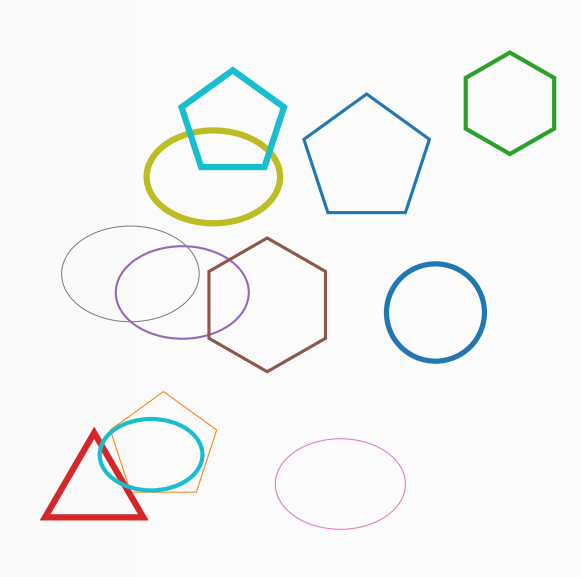[{"shape": "pentagon", "thickness": 1.5, "radius": 0.57, "center": [0.631, 0.723]}, {"shape": "circle", "thickness": 2.5, "radius": 0.42, "center": [0.749, 0.458]}, {"shape": "pentagon", "thickness": 0.5, "radius": 0.48, "center": [0.281, 0.225]}, {"shape": "hexagon", "thickness": 2, "radius": 0.44, "center": [0.877, 0.82]}, {"shape": "triangle", "thickness": 3, "radius": 0.49, "center": [0.162, 0.152]}, {"shape": "oval", "thickness": 1, "radius": 0.57, "center": [0.314, 0.493]}, {"shape": "hexagon", "thickness": 1.5, "radius": 0.58, "center": [0.46, 0.471]}, {"shape": "oval", "thickness": 0.5, "radius": 0.56, "center": [0.586, 0.161]}, {"shape": "oval", "thickness": 0.5, "radius": 0.59, "center": [0.224, 0.525]}, {"shape": "oval", "thickness": 3, "radius": 0.57, "center": [0.367, 0.693]}, {"shape": "pentagon", "thickness": 3, "radius": 0.46, "center": [0.401, 0.785]}, {"shape": "oval", "thickness": 2, "radius": 0.44, "center": [0.26, 0.212]}]